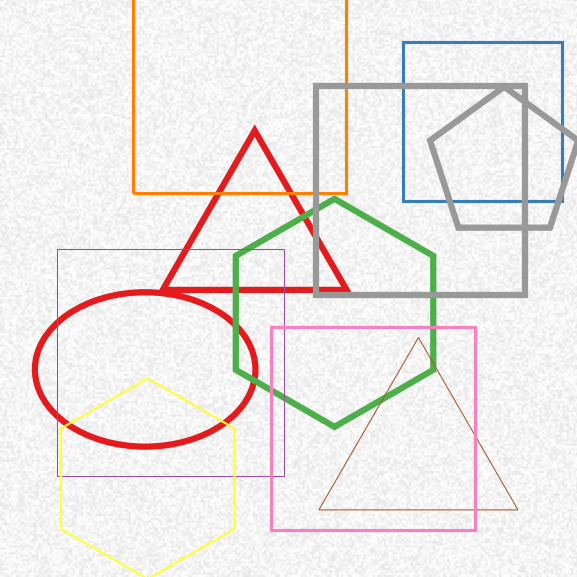[{"shape": "oval", "thickness": 3, "radius": 0.95, "center": [0.251, 0.359]}, {"shape": "triangle", "thickness": 3, "radius": 0.92, "center": [0.441, 0.589]}, {"shape": "square", "thickness": 1.5, "radius": 0.69, "center": [0.835, 0.789]}, {"shape": "hexagon", "thickness": 3, "radius": 0.99, "center": [0.579, 0.457]}, {"shape": "square", "thickness": 0.5, "radius": 0.98, "center": [0.295, 0.371]}, {"shape": "square", "thickness": 1.5, "radius": 0.92, "center": [0.415, 0.849]}, {"shape": "hexagon", "thickness": 1, "radius": 0.87, "center": [0.256, 0.17]}, {"shape": "triangle", "thickness": 0.5, "radius": 1.0, "center": [0.725, 0.216]}, {"shape": "square", "thickness": 1.5, "radius": 0.88, "center": [0.646, 0.257]}, {"shape": "square", "thickness": 3, "radius": 0.9, "center": [0.728, 0.669]}, {"shape": "pentagon", "thickness": 3, "radius": 0.67, "center": [0.873, 0.714]}]